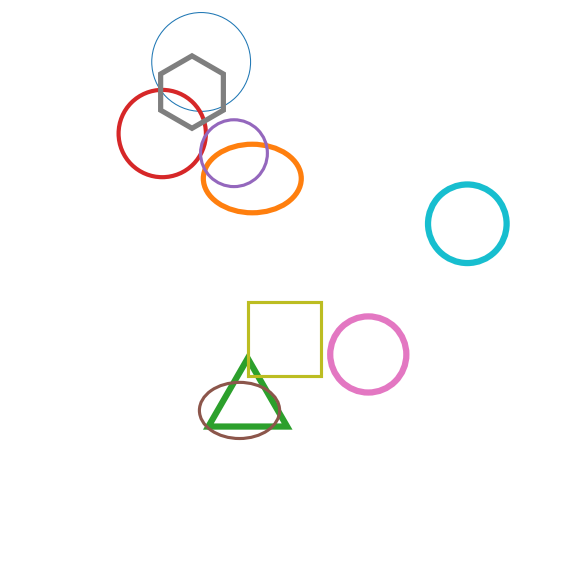[{"shape": "circle", "thickness": 0.5, "radius": 0.43, "center": [0.348, 0.892]}, {"shape": "oval", "thickness": 2.5, "radius": 0.42, "center": [0.437, 0.69]}, {"shape": "triangle", "thickness": 3, "radius": 0.39, "center": [0.429, 0.3]}, {"shape": "circle", "thickness": 2, "radius": 0.38, "center": [0.281, 0.768]}, {"shape": "circle", "thickness": 1.5, "radius": 0.29, "center": [0.405, 0.734]}, {"shape": "oval", "thickness": 1.5, "radius": 0.35, "center": [0.415, 0.288]}, {"shape": "circle", "thickness": 3, "radius": 0.33, "center": [0.638, 0.385]}, {"shape": "hexagon", "thickness": 2.5, "radius": 0.31, "center": [0.332, 0.84]}, {"shape": "square", "thickness": 1.5, "radius": 0.32, "center": [0.492, 0.412]}, {"shape": "circle", "thickness": 3, "radius": 0.34, "center": [0.809, 0.612]}]